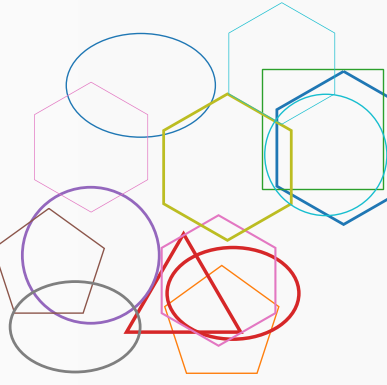[{"shape": "hexagon", "thickness": 2, "radius": 0.99, "center": [0.887, 0.616]}, {"shape": "oval", "thickness": 1, "radius": 0.96, "center": [0.363, 0.778]}, {"shape": "pentagon", "thickness": 1, "radius": 0.77, "center": [0.572, 0.156]}, {"shape": "square", "thickness": 1, "radius": 0.78, "center": [0.832, 0.665]}, {"shape": "triangle", "thickness": 2.5, "radius": 0.85, "center": [0.474, 0.222]}, {"shape": "oval", "thickness": 2.5, "radius": 0.85, "center": [0.601, 0.238]}, {"shape": "circle", "thickness": 2, "radius": 0.88, "center": [0.234, 0.337]}, {"shape": "pentagon", "thickness": 1, "radius": 0.75, "center": [0.126, 0.308]}, {"shape": "hexagon", "thickness": 1.5, "radius": 0.85, "center": [0.564, 0.271]}, {"shape": "hexagon", "thickness": 0.5, "radius": 0.84, "center": [0.235, 0.618]}, {"shape": "oval", "thickness": 2, "radius": 0.84, "center": [0.194, 0.151]}, {"shape": "hexagon", "thickness": 2, "radius": 0.95, "center": [0.587, 0.566]}, {"shape": "circle", "thickness": 1, "radius": 0.79, "center": [0.841, 0.598]}, {"shape": "hexagon", "thickness": 0.5, "radius": 0.79, "center": [0.727, 0.835]}]